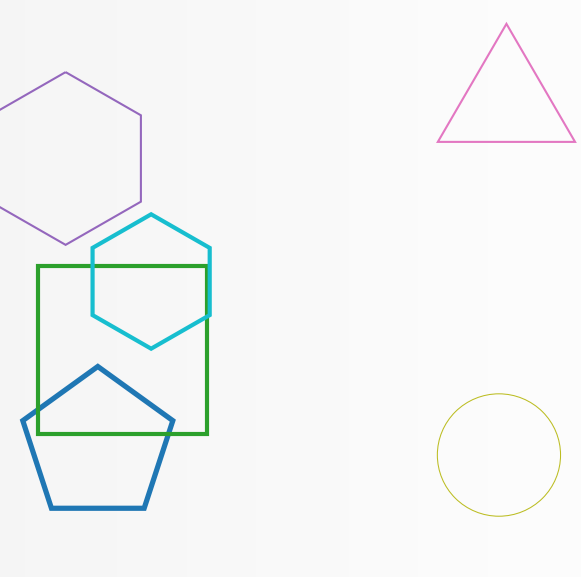[{"shape": "pentagon", "thickness": 2.5, "radius": 0.68, "center": [0.168, 0.229]}, {"shape": "square", "thickness": 2, "radius": 0.73, "center": [0.211, 0.393]}, {"shape": "hexagon", "thickness": 1, "radius": 0.75, "center": [0.113, 0.725]}, {"shape": "triangle", "thickness": 1, "radius": 0.68, "center": [0.871, 0.822]}, {"shape": "circle", "thickness": 0.5, "radius": 0.53, "center": [0.858, 0.211]}, {"shape": "hexagon", "thickness": 2, "radius": 0.58, "center": [0.26, 0.512]}]